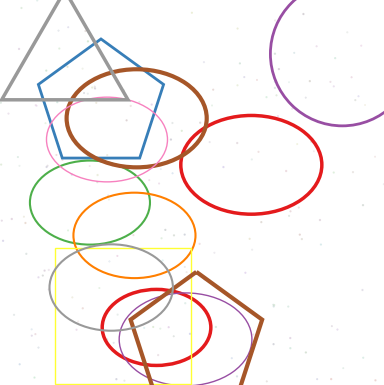[{"shape": "oval", "thickness": 2.5, "radius": 0.92, "center": [0.653, 0.572]}, {"shape": "oval", "thickness": 2.5, "radius": 0.71, "center": [0.407, 0.15]}, {"shape": "pentagon", "thickness": 2, "radius": 0.85, "center": [0.262, 0.728]}, {"shape": "oval", "thickness": 1.5, "radius": 0.78, "center": [0.234, 0.474]}, {"shape": "oval", "thickness": 1, "radius": 0.86, "center": [0.482, 0.118]}, {"shape": "circle", "thickness": 2, "radius": 0.93, "center": [0.889, 0.86]}, {"shape": "oval", "thickness": 1.5, "radius": 0.79, "center": [0.349, 0.389]}, {"shape": "square", "thickness": 1, "radius": 0.88, "center": [0.32, 0.179]}, {"shape": "pentagon", "thickness": 3, "radius": 0.9, "center": [0.51, 0.114]}, {"shape": "oval", "thickness": 3, "radius": 0.91, "center": [0.355, 0.693]}, {"shape": "oval", "thickness": 1, "radius": 0.79, "center": [0.278, 0.638]}, {"shape": "triangle", "thickness": 2.5, "radius": 0.95, "center": [0.168, 0.835]}, {"shape": "oval", "thickness": 1.5, "radius": 0.8, "center": [0.289, 0.253]}]